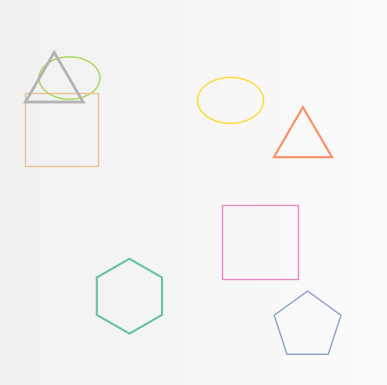[{"shape": "hexagon", "thickness": 1.5, "radius": 0.49, "center": [0.334, 0.231]}, {"shape": "triangle", "thickness": 1.5, "radius": 0.43, "center": [0.782, 0.635]}, {"shape": "pentagon", "thickness": 1, "radius": 0.45, "center": [0.794, 0.153]}, {"shape": "square", "thickness": 1, "radius": 0.49, "center": [0.671, 0.372]}, {"shape": "oval", "thickness": 1, "radius": 0.39, "center": [0.179, 0.797]}, {"shape": "oval", "thickness": 1, "radius": 0.43, "center": [0.595, 0.739]}, {"shape": "square", "thickness": 1, "radius": 0.47, "center": [0.158, 0.664]}, {"shape": "triangle", "thickness": 2, "radius": 0.43, "center": [0.14, 0.778]}]